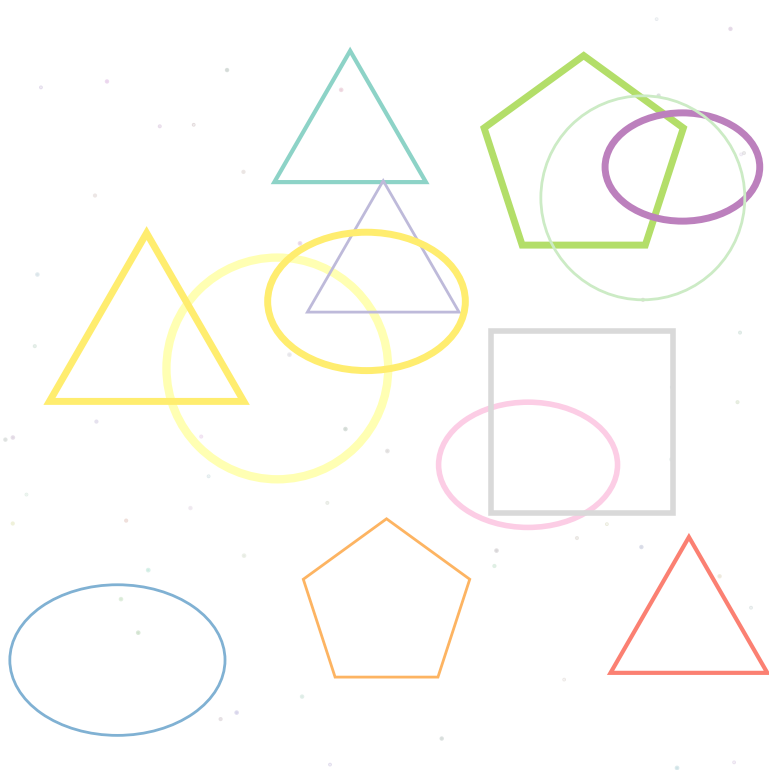[{"shape": "triangle", "thickness": 1.5, "radius": 0.57, "center": [0.455, 0.82]}, {"shape": "circle", "thickness": 3, "radius": 0.72, "center": [0.36, 0.522]}, {"shape": "triangle", "thickness": 1, "radius": 0.57, "center": [0.498, 0.652]}, {"shape": "triangle", "thickness": 1.5, "radius": 0.59, "center": [0.895, 0.185]}, {"shape": "oval", "thickness": 1, "radius": 0.7, "center": [0.152, 0.143]}, {"shape": "pentagon", "thickness": 1, "radius": 0.57, "center": [0.502, 0.213]}, {"shape": "pentagon", "thickness": 2.5, "radius": 0.68, "center": [0.758, 0.792]}, {"shape": "oval", "thickness": 2, "radius": 0.58, "center": [0.686, 0.396]}, {"shape": "square", "thickness": 2, "radius": 0.59, "center": [0.756, 0.452]}, {"shape": "oval", "thickness": 2.5, "radius": 0.5, "center": [0.886, 0.783]}, {"shape": "circle", "thickness": 1, "radius": 0.66, "center": [0.835, 0.743]}, {"shape": "oval", "thickness": 2.5, "radius": 0.64, "center": [0.476, 0.609]}, {"shape": "triangle", "thickness": 2.5, "radius": 0.73, "center": [0.19, 0.552]}]